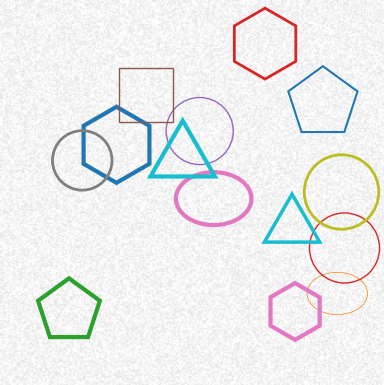[{"shape": "hexagon", "thickness": 3, "radius": 0.49, "center": [0.303, 0.624]}, {"shape": "pentagon", "thickness": 1.5, "radius": 0.47, "center": [0.839, 0.733]}, {"shape": "oval", "thickness": 0.5, "radius": 0.39, "center": [0.876, 0.238]}, {"shape": "pentagon", "thickness": 3, "radius": 0.42, "center": [0.179, 0.193]}, {"shape": "circle", "thickness": 1, "radius": 0.46, "center": [0.895, 0.356]}, {"shape": "hexagon", "thickness": 2, "radius": 0.46, "center": [0.688, 0.887]}, {"shape": "circle", "thickness": 1, "radius": 0.44, "center": [0.519, 0.66]}, {"shape": "square", "thickness": 1, "radius": 0.35, "center": [0.38, 0.754]}, {"shape": "hexagon", "thickness": 3, "radius": 0.37, "center": [0.766, 0.191]}, {"shape": "oval", "thickness": 3, "radius": 0.49, "center": [0.555, 0.484]}, {"shape": "circle", "thickness": 2, "radius": 0.39, "center": [0.214, 0.583]}, {"shape": "circle", "thickness": 2, "radius": 0.48, "center": [0.887, 0.501]}, {"shape": "triangle", "thickness": 2.5, "radius": 0.42, "center": [0.759, 0.413]}, {"shape": "triangle", "thickness": 3, "radius": 0.48, "center": [0.475, 0.59]}]